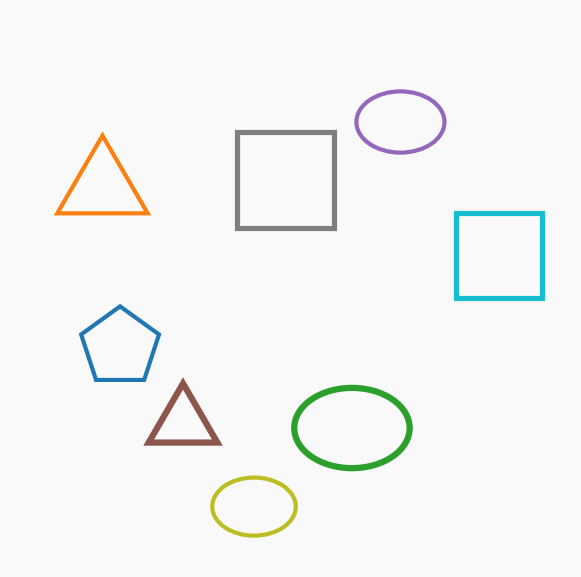[{"shape": "pentagon", "thickness": 2, "radius": 0.35, "center": [0.207, 0.398]}, {"shape": "triangle", "thickness": 2, "radius": 0.45, "center": [0.176, 0.675]}, {"shape": "oval", "thickness": 3, "radius": 0.5, "center": [0.606, 0.258]}, {"shape": "oval", "thickness": 2, "radius": 0.38, "center": [0.689, 0.788]}, {"shape": "triangle", "thickness": 3, "radius": 0.34, "center": [0.315, 0.267]}, {"shape": "square", "thickness": 2.5, "radius": 0.42, "center": [0.491, 0.688]}, {"shape": "oval", "thickness": 2, "radius": 0.36, "center": [0.437, 0.122]}, {"shape": "square", "thickness": 2.5, "radius": 0.37, "center": [0.858, 0.557]}]